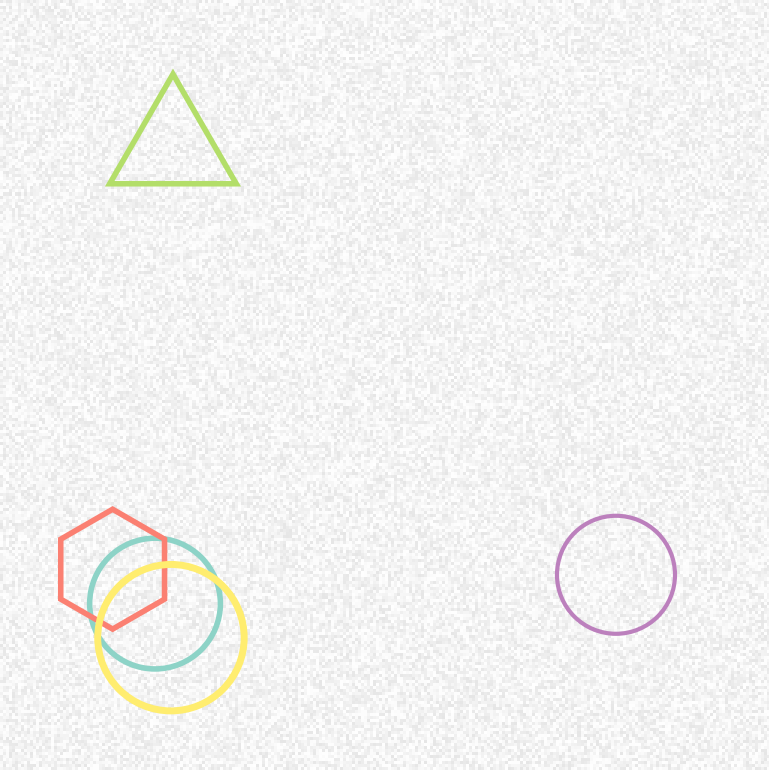[{"shape": "circle", "thickness": 2, "radius": 0.42, "center": [0.201, 0.216]}, {"shape": "hexagon", "thickness": 2, "radius": 0.39, "center": [0.146, 0.261]}, {"shape": "triangle", "thickness": 2, "radius": 0.47, "center": [0.225, 0.809]}, {"shape": "circle", "thickness": 1.5, "radius": 0.38, "center": [0.8, 0.254]}, {"shape": "circle", "thickness": 2.5, "radius": 0.48, "center": [0.222, 0.172]}]